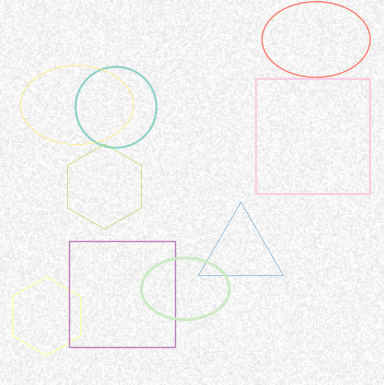[{"shape": "circle", "thickness": 1.5, "radius": 0.53, "center": [0.301, 0.721]}, {"shape": "hexagon", "thickness": 1, "radius": 0.51, "center": [0.121, 0.179]}, {"shape": "oval", "thickness": 1, "radius": 0.7, "center": [0.821, 0.897]}, {"shape": "triangle", "thickness": 0.5, "radius": 0.64, "center": [0.626, 0.348]}, {"shape": "hexagon", "thickness": 0.5, "radius": 0.55, "center": [0.271, 0.515]}, {"shape": "square", "thickness": 1.5, "radius": 0.74, "center": [0.813, 0.646]}, {"shape": "square", "thickness": 1, "radius": 0.69, "center": [0.317, 0.236]}, {"shape": "oval", "thickness": 2, "radius": 0.57, "center": [0.481, 0.25]}, {"shape": "oval", "thickness": 0.5, "radius": 0.73, "center": [0.2, 0.727]}]